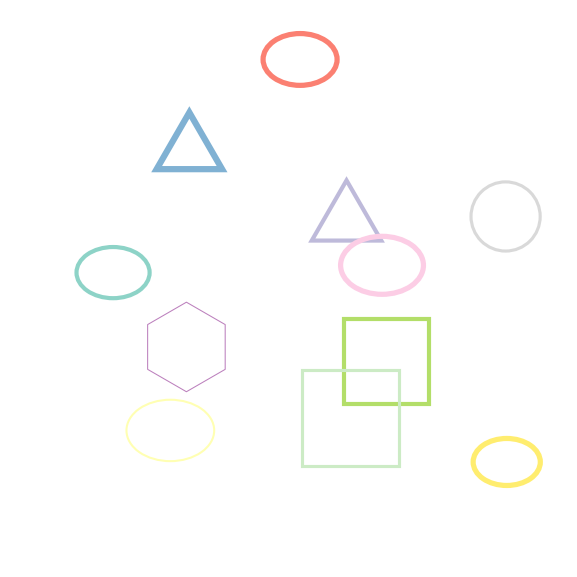[{"shape": "oval", "thickness": 2, "radius": 0.32, "center": [0.196, 0.527]}, {"shape": "oval", "thickness": 1, "radius": 0.38, "center": [0.295, 0.254]}, {"shape": "triangle", "thickness": 2, "radius": 0.35, "center": [0.6, 0.617]}, {"shape": "oval", "thickness": 2.5, "radius": 0.32, "center": [0.52, 0.896]}, {"shape": "triangle", "thickness": 3, "radius": 0.33, "center": [0.328, 0.739]}, {"shape": "square", "thickness": 2, "radius": 0.37, "center": [0.67, 0.374]}, {"shape": "oval", "thickness": 2.5, "radius": 0.36, "center": [0.662, 0.54]}, {"shape": "circle", "thickness": 1.5, "radius": 0.3, "center": [0.875, 0.624]}, {"shape": "hexagon", "thickness": 0.5, "radius": 0.39, "center": [0.323, 0.398]}, {"shape": "square", "thickness": 1.5, "radius": 0.42, "center": [0.607, 0.276]}, {"shape": "oval", "thickness": 2.5, "radius": 0.29, "center": [0.877, 0.199]}]